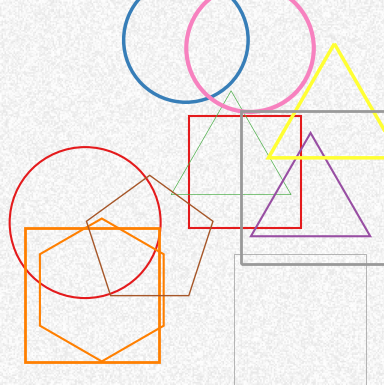[{"shape": "square", "thickness": 1.5, "radius": 0.72, "center": [0.637, 0.553]}, {"shape": "circle", "thickness": 1.5, "radius": 0.98, "center": [0.221, 0.422]}, {"shape": "circle", "thickness": 2.5, "radius": 0.81, "center": [0.483, 0.896]}, {"shape": "triangle", "thickness": 0.5, "radius": 0.9, "center": [0.6, 0.584]}, {"shape": "triangle", "thickness": 1.5, "radius": 0.89, "center": [0.807, 0.476]}, {"shape": "square", "thickness": 2, "radius": 0.87, "center": [0.24, 0.234]}, {"shape": "hexagon", "thickness": 1.5, "radius": 0.93, "center": [0.264, 0.247]}, {"shape": "triangle", "thickness": 2.5, "radius": 0.99, "center": [0.868, 0.689]}, {"shape": "pentagon", "thickness": 1, "radius": 0.86, "center": [0.389, 0.372]}, {"shape": "circle", "thickness": 3, "radius": 0.83, "center": [0.649, 0.875]}, {"shape": "square", "thickness": 2, "radius": 0.99, "center": [0.825, 0.513]}, {"shape": "square", "thickness": 0.5, "radius": 0.86, "center": [0.779, 0.168]}]